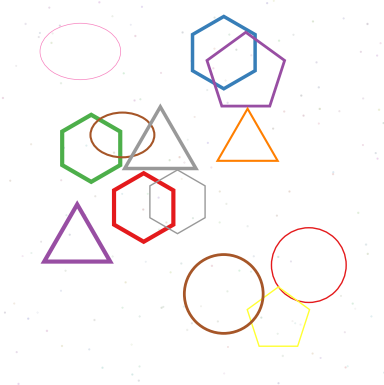[{"shape": "hexagon", "thickness": 3, "radius": 0.45, "center": [0.373, 0.461]}, {"shape": "circle", "thickness": 1, "radius": 0.49, "center": [0.802, 0.311]}, {"shape": "hexagon", "thickness": 2.5, "radius": 0.47, "center": [0.581, 0.863]}, {"shape": "hexagon", "thickness": 3, "radius": 0.44, "center": [0.237, 0.615]}, {"shape": "triangle", "thickness": 3, "radius": 0.5, "center": [0.201, 0.37]}, {"shape": "pentagon", "thickness": 2, "radius": 0.53, "center": [0.638, 0.81]}, {"shape": "triangle", "thickness": 1.5, "radius": 0.45, "center": [0.643, 0.627]}, {"shape": "pentagon", "thickness": 1, "radius": 0.43, "center": [0.723, 0.17]}, {"shape": "circle", "thickness": 2, "radius": 0.51, "center": [0.581, 0.236]}, {"shape": "oval", "thickness": 1.5, "radius": 0.41, "center": [0.318, 0.65]}, {"shape": "oval", "thickness": 0.5, "radius": 0.52, "center": [0.209, 0.866]}, {"shape": "hexagon", "thickness": 1, "radius": 0.41, "center": [0.461, 0.476]}, {"shape": "triangle", "thickness": 2.5, "radius": 0.53, "center": [0.416, 0.616]}]